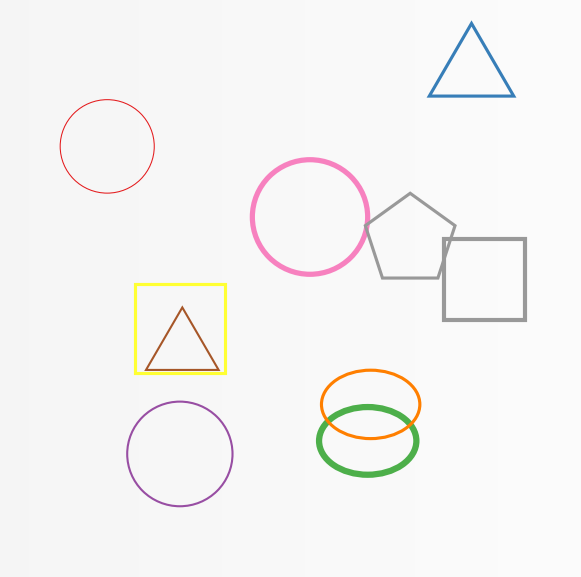[{"shape": "circle", "thickness": 0.5, "radius": 0.4, "center": [0.184, 0.746]}, {"shape": "triangle", "thickness": 1.5, "radius": 0.42, "center": [0.811, 0.875]}, {"shape": "oval", "thickness": 3, "radius": 0.42, "center": [0.633, 0.236]}, {"shape": "circle", "thickness": 1, "radius": 0.45, "center": [0.309, 0.213]}, {"shape": "oval", "thickness": 1.5, "radius": 0.42, "center": [0.638, 0.299]}, {"shape": "square", "thickness": 1.5, "radius": 0.39, "center": [0.31, 0.43]}, {"shape": "triangle", "thickness": 1, "radius": 0.36, "center": [0.314, 0.395]}, {"shape": "circle", "thickness": 2.5, "radius": 0.5, "center": [0.533, 0.623]}, {"shape": "pentagon", "thickness": 1.5, "radius": 0.41, "center": [0.706, 0.583]}, {"shape": "square", "thickness": 2, "radius": 0.35, "center": [0.833, 0.515]}]